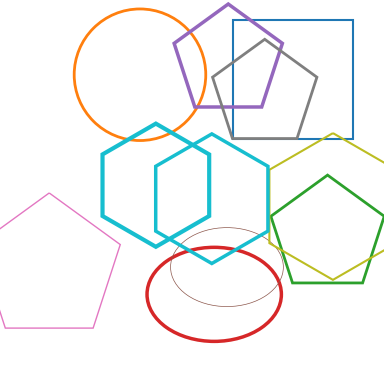[{"shape": "square", "thickness": 1.5, "radius": 0.78, "center": [0.762, 0.794]}, {"shape": "circle", "thickness": 2, "radius": 0.85, "center": [0.364, 0.806]}, {"shape": "pentagon", "thickness": 2, "radius": 0.77, "center": [0.851, 0.39]}, {"shape": "oval", "thickness": 2.5, "radius": 0.87, "center": [0.556, 0.235]}, {"shape": "pentagon", "thickness": 2.5, "radius": 0.74, "center": [0.593, 0.842]}, {"shape": "oval", "thickness": 0.5, "radius": 0.73, "center": [0.59, 0.306]}, {"shape": "pentagon", "thickness": 1, "radius": 0.97, "center": [0.128, 0.305]}, {"shape": "pentagon", "thickness": 2, "radius": 0.71, "center": [0.688, 0.755]}, {"shape": "hexagon", "thickness": 1.5, "radius": 0.95, "center": [0.865, 0.464]}, {"shape": "hexagon", "thickness": 2.5, "radius": 0.84, "center": [0.55, 0.484]}, {"shape": "hexagon", "thickness": 3, "radius": 0.8, "center": [0.405, 0.519]}]